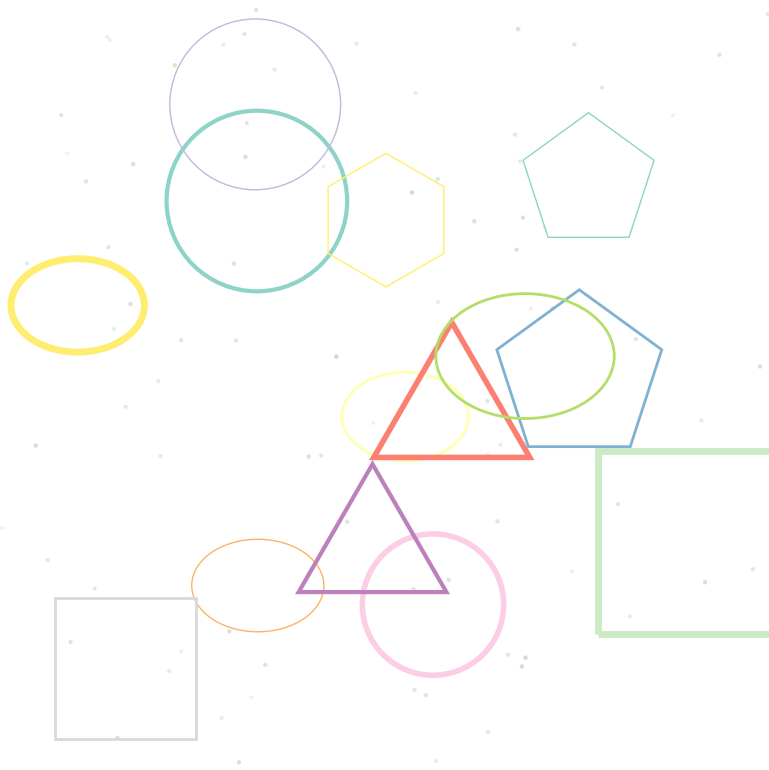[{"shape": "pentagon", "thickness": 0.5, "radius": 0.45, "center": [0.764, 0.764]}, {"shape": "circle", "thickness": 1.5, "radius": 0.59, "center": [0.334, 0.739]}, {"shape": "oval", "thickness": 1, "radius": 0.41, "center": [0.526, 0.459]}, {"shape": "circle", "thickness": 0.5, "radius": 0.55, "center": [0.331, 0.864]}, {"shape": "triangle", "thickness": 2, "radius": 0.59, "center": [0.587, 0.464]}, {"shape": "pentagon", "thickness": 1, "radius": 0.56, "center": [0.752, 0.511]}, {"shape": "oval", "thickness": 0.5, "radius": 0.43, "center": [0.335, 0.24]}, {"shape": "oval", "thickness": 1, "radius": 0.58, "center": [0.682, 0.538]}, {"shape": "circle", "thickness": 2, "radius": 0.46, "center": [0.562, 0.215]}, {"shape": "square", "thickness": 1, "radius": 0.46, "center": [0.163, 0.131]}, {"shape": "triangle", "thickness": 1.5, "radius": 0.55, "center": [0.484, 0.286]}, {"shape": "square", "thickness": 2.5, "radius": 0.59, "center": [0.896, 0.296]}, {"shape": "hexagon", "thickness": 0.5, "radius": 0.43, "center": [0.501, 0.714]}, {"shape": "oval", "thickness": 2.5, "radius": 0.43, "center": [0.101, 0.603]}]